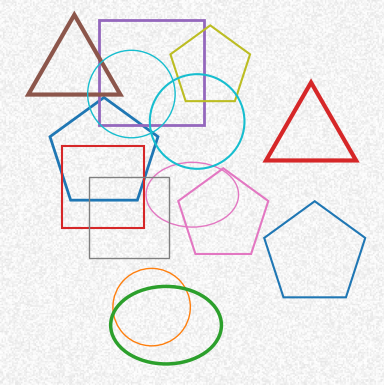[{"shape": "pentagon", "thickness": 2, "radius": 0.74, "center": [0.27, 0.599]}, {"shape": "pentagon", "thickness": 1.5, "radius": 0.69, "center": [0.817, 0.339]}, {"shape": "circle", "thickness": 1, "radius": 0.5, "center": [0.394, 0.202]}, {"shape": "oval", "thickness": 2.5, "radius": 0.72, "center": [0.431, 0.155]}, {"shape": "triangle", "thickness": 3, "radius": 0.68, "center": [0.808, 0.651]}, {"shape": "square", "thickness": 1.5, "radius": 0.53, "center": [0.268, 0.515]}, {"shape": "square", "thickness": 2, "radius": 0.68, "center": [0.394, 0.812]}, {"shape": "triangle", "thickness": 3, "radius": 0.69, "center": [0.193, 0.823]}, {"shape": "pentagon", "thickness": 1.5, "radius": 0.62, "center": [0.58, 0.44]}, {"shape": "oval", "thickness": 1, "radius": 0.6, "center": [0.499, 0.494]}, {"shape": "square", "thickness": 1, "radius": 0.52, "center": [0.335, 0.435]}, {"shape": "pentagon", "thickness": 1.5, "radius": 0.54, "center": [0.546, 0.825]}, {"shape": "circle", "thickness": 1, "radius": 0.57, "center": [0.341, 0.756]}, {"shape": "circle", "thickness": 1.5, "radius": 0.61, "center": [0.512, 0.684]}]